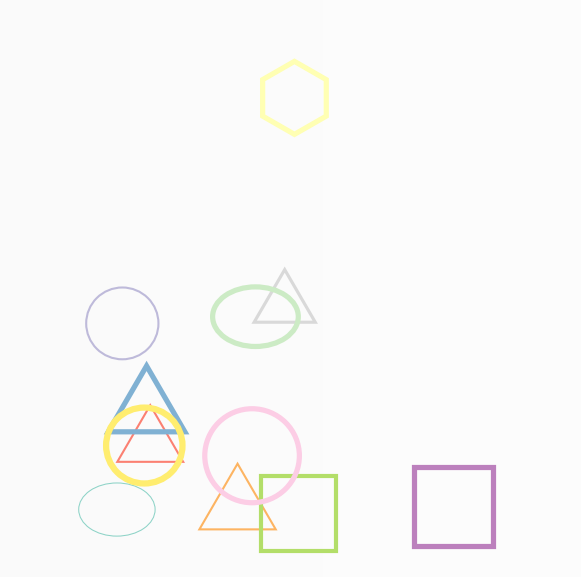[{"shape": "oval", "thickness": 0.5, "radius": 0.33, "center": [0.201, 0.117]}, {"shape": "hexagon", "thickness": 2.5, "radius": 0.32, "center": [0.507, 0.83]}, {"shape": "circle", "thickness": 1, "radius": 0.31, "center": [0.21, 0.439]}, {"shape": "triangle", "thickness": 1, "radius": 0.33, "center": [0.258, 0.232]}, {"shape": "triangle", "thickness": 2.5, "radius": 0.38, "center": [0.252, 0.289]}, {"shape": "triangle", "thickness": 1, "radius": 0.38, "center": [0.409, 0.12]}, {"shape": "square", "thickness": 2, "radius": 0.32, "center": [0.513, 0.11]}, {"shape": "circle", "thickness": 2.5, "radius": 0.41, "center": [0.434, 0.21]}, {"shape": "triangle", "thickness": 1.5, "radius": 0.3, "center": [0.49, 0.472]}, {"shape": "square", "thickness": 2.5, "radius": 0.34, "center": [0.781, 0.122]}, {"shape": "oval", "thickness": 2.5, "radius": 0.37, "center": [0.439, 0.451]}, {"shape": "circle", "thickness": 3, "radius": 0.33, "center": [0.248, 0.228]}]